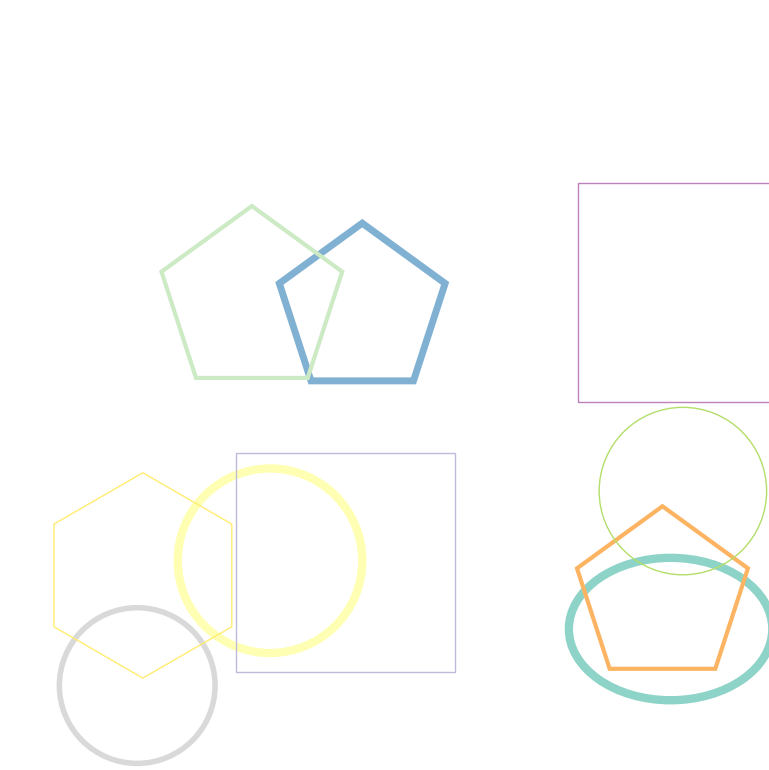[{"shape": "oval", "thickness": 3, "radius": 0.66, "center": [0.871, 0.183]}, {"shape": "circle", "thickness": 3, "radius": 0.6, "center": [0.351, 0.272]}, {"shape": "square", "thickness": 0.5, "radius": 0.71, "center": [0.449, 0.269]}, {"shape": "pentagon", "thickness": 2.5, "radius": 0.57, "center": [0.47, 0.597]}, {"shape": "pentagon", "thickness": 1.5, "radius": 0.58, "center": [0.86, 0.226]}, {"shape": "circle", "thickness": 0.5, "radius": 0.54, "center": [0.887, 0.362]}, {"shape": "circle", "thickness": 2, "radius": 0.51, "center": [0.178, 0.11]}, {"shape": "square", "thickness": 0.5, "radius": 0.71, "center": [0.892, 0.62]}, {"shape": "pentagon", "thickness": 1.5, "radius": 0.62, "center": [0.327, 0.609]}, {"shape": "hexagon", "thickness": 0.5, "radius": 0.67, "center": [0.186, 0.253]}]